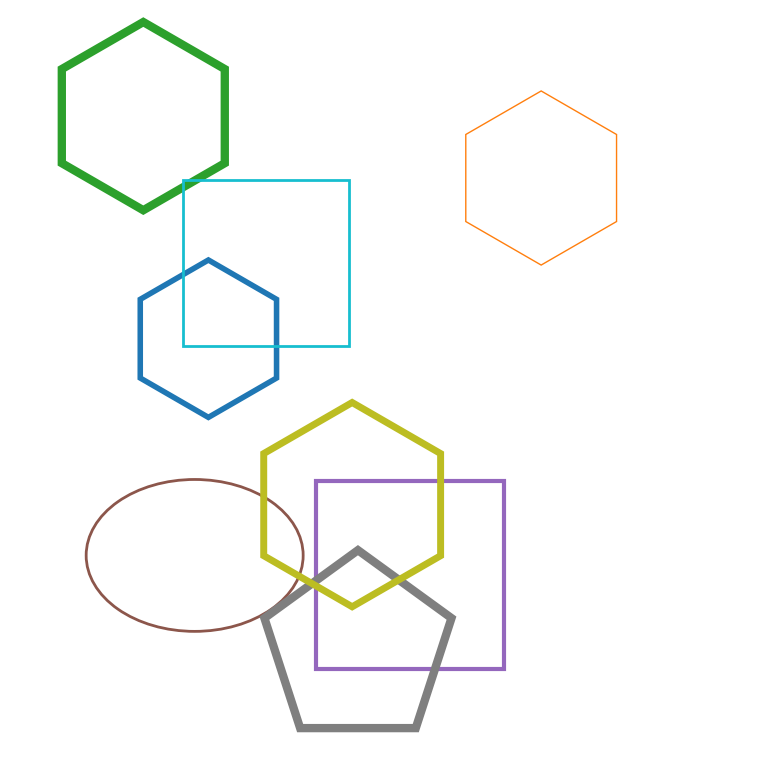[{"shape": "hexagon", "thickness": 2, "radius": 0.51, "center": [0.271, 0.56]}, {"shape": "hexagon", "thickness": 0.5, "radius": 0.57, "center": [0.703, 0.769]}, {"shape": "hexagon", "thickness": 3, "radius": 0.61, "center": [0.186, 0.849]}, {"shape": "square", "thickness": 1.5, "radius": 0.61, "center": [0.532, 0.253]}, {"shape": "oval", "thickness": 1, "radius": 0.7, "center": [0.253, 0.279]}, {"shape": "pentagon", "thickness": 3, "radius": 0.64, "center": [0.465, 0.158]}, {"shape": "hexagon", "thickness": 2.5, "radius": 0.66, "center": [0.457, 0.345]}, {"shape": "square", "thickness": 1, "radius": 0.54, "center": [0.345, 0.658]}]